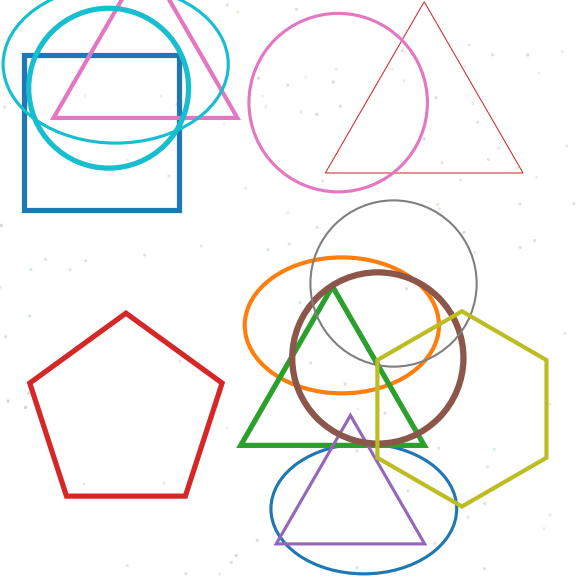[{"shape": "oval", "thickness": 1.5, "radius": 0.8, "center": [0.63, 0.118]}, {"shape": "square", "thickness": 2.5, "radius": 0.67, "center": [0.176, 0.77]}, {"shape": "oval", "thickness": 2, "radius": 0.84, "center": [0.592, 0.436]}, {"shape": "triangle", "thickness": 2.5, "radius": 0.92, "center": [0.576, 0.32]}, {"shape": "triangle", "thickness": 0.5, "radius": 0.99, "center": [0.735, 0.798]}, {"shape": "pentagon", "thickness": 2.5, "radius": 0.88, "center": [0.218, 0.282]}, {"shape": "triangle", "thickness": 1.5, "radius": 0.74, "center": [0.607, 0.131]}, {"shape": "circle", "thickness": 3, "radius": 0.74, "center": [0.654, 0.379]}, {"shape": "triangle", "thickness": 2, "radius": 0.92, "center": [0.252, 0.887]}, {"shape": "circle", "thickness": 1.5, "radius": 0.77, "center": [0.586, 0.821]}, {"shape": "circle", "thickness": 1, "radius": 0.72, "center": [0.681, 0.508]}, {"shape": "hexagon", "thickness": 2, "radius": 0.85, "center": [0.8, 0.291]}, {"shape": "oval", "thickness": 1.5, "radius": 0.97, "center": [0.2, 0.888]}, {"shape": "circle", "thickness": 2.5, "radius": 0.69, "center": [0.188, 0.846]}]